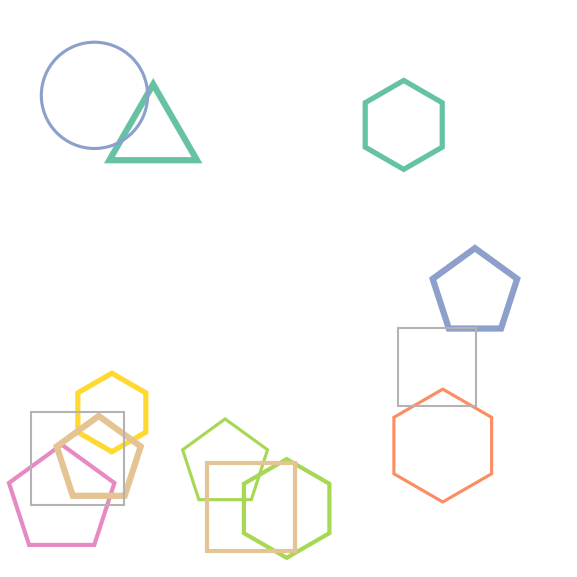[{"shape": "hexagon", "thickness": 2.5, "radius": 0.38, "center": [0.699, 0.783]}, {"shape": "triangle", "thickness": 3, "radius": 0.44, "center": [0.265, 0.766]}, {"shape": "hexagon", "thickness": 1.5, "radius": 0.49, "center": [0.767, 0.228]}, {"shape": "circle", "thickness": 1.5, "radius": 0.46, "center": [0.164, 0.834]}, {"shape": "pentagon", "thickness": 3, "radius": 0.38, "center": [0.822, 0.492]}, {"shape": "pentagon", "thickness": 2, "radius": 0.48, "center": [0.107, 0.133]}, {"shape": "hexagon", "thickness": 2, "radius": 0.43, "center": [0.496, 0.119]}, {"shape": "pentagon", "thickness": 1.5, "radius": 0.39, "center": [0.39, 0.196]}, {"shape": "hexagon", "thickness": 2.5, "radius": 0.34, "center": [0.194, 0.285]}, {"shape": "square", "thickness": 2, "radius": 0.38, "center": [0.435, 0.121]}, {"shape": "pentagon", "thickness": 3, "radius": 0.38, "center": [0.171, 0.202]}, {"shape": "square", "thickness": 1, "radius": 0.34, "center": [0.756, 0.363]}, {"shape": "square", "thickness": 1, "radius": 0.4, "center": [0.134, 0.205]}]